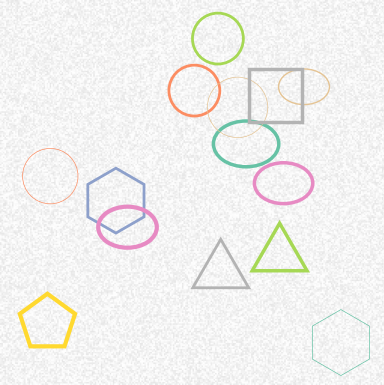[{"shape": "oval", "thickness": 2.5, "radius": 0.42, "center": [0.639, 0.626]}, {"shape": "hexagon", "thickness": 0.5, "radius": 0.43, "center": [0.885, 0.11]}, {"shape": "circle", "thickness": 0.5, "radius": 0.36, "center": [0.131, 0.543]}, {"shape": "circle", "thickness": 2, "radius": 0.33, "center": [0.505, 0.765]}, {"shape": "hexagon", "thickness": 2, "radius": 0.42, "center": [0.301, 0.479]}, {"shape": "oval", "thickness": 3, "radius": 0.38, "center": [0.331, 0.41]}, {"shape": "oval", "thickness": 2.5, "radius": 0.38, "center": [0.737, 0.524]}, {"shape": "triangle", "thickness": 2.5, "radius": 0.41, "center": [0.726, 0.338]}, {"shape": "circle", "thickness": 2, "radius": 0.33, "center": [0.566, 0.9]}, {"shape": "pentagon", "thickness": 3, "radius": 0.38, "center": [0.123, 0.161]}, {"shape": "oval", "thickness": 1, "radius": 0.33, "center": [0.79, 0.775]}, {"shape": "circle", "thickness": 0.5, "radius": 0.39, "center": [0.617, 0.721]}, {"shape": "triangle", "thickness": 2, "radius": 0.42, "center": [0.573, 0.294]}, {"shape": "square", "thickness": 2.5, "radius": 0.35, "center": [0.716, 0.752]}]